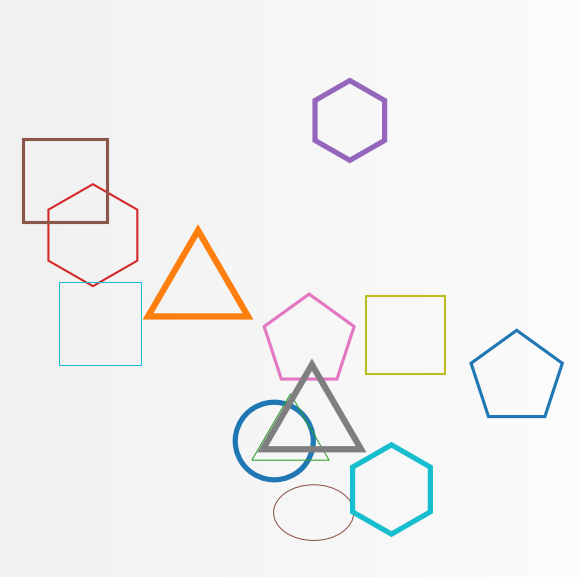[{"shape": "circle", "thickness": 2.5, "radius": 0.34, "center": [0.472, 0.235]}, {"shape": "pentagon", "thickness": 1.5, "radius": 0.41, "center": [0.889, 0.345]}, {"shape": "triangle", "thickness": 3, "radius": 0.5, "center": [0.341, 0.501]}, {"shape": "triangle", "thickness": 0.5, "radius": 0.38, "center": [0.5, 0.241]}, {"shape": "hexagon", "thickness": 1, "radius": 0.44, "center": [0.16, 0.592]}, {"shape": "hexagon", "thickness": 2.5, "radius": 0.35, "center": [0.602, 0.791]}, {"shape": "oval", "thickness": 0.5, "radius": 0.34, "center": [0.54, 0.111]}, {"shape": "square", "thickness": 1.5, "radius": 0.36, "center": [0.112, 0.687]}, {"shape": "pentagon", "thickness": 1.5, "radius": 0.41, "center": [0.532, 0.409]}, {"shape": "triangle", "thickness": 3, "radius": 0.49, "center": [0.537, 0.27]}, {"shape": "square", "thickness": 1, "radius": 0.34, "center": [0.697, 0.42]}, {"shape": "hexagon", "thickness": 2.5, "radius": 0.39, "center": [0.673, 0.152]}, {"shape": "square", "thickness": 0.5, "radius": 0.36, "center": [0.172, 0.439]}]